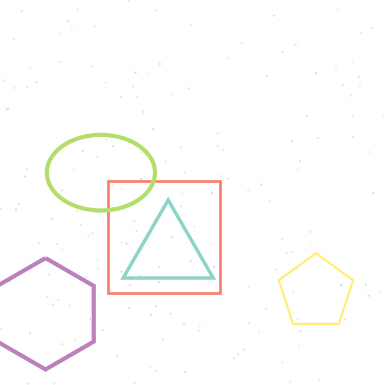[{"shape": "triangle", "thickness": 2.5, "radius": 0.68, "center": [0.437, 0.345]}, {"shape": "square", "thickness": 2, "radius": 0.73, "center": [0.426, 0.383]}, {"shape": "oval", "thickness": 3, "radius": 0.7, "center": [0.262, 0.552]}, {"shape": "hexagon", "thickness": 3, "radius": 0.72, "center": [0.118, 0.185]}, {"shape": "pentagon", "thickness": 1.5, "radius": 0.51, "center": [0.821, 0.241]}]